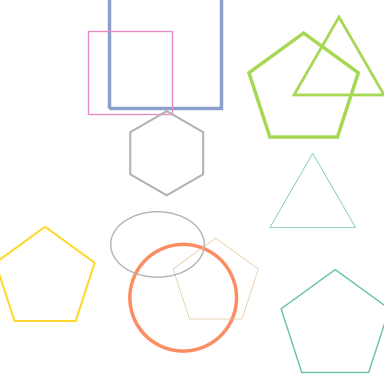[{"shape": "pentagon", "thickness": 1, "radius": 0.74, "center": [0.871, 0.152]}, {"shape": "triangle", "thickness": 0.5, "radius": 0.64, "center": [0.812, 0.473]}, {"shape": "circle", "thickness": 2.5, "radius": 0.69, "center": [0.476, 0.227]}, {"shape": "square", "thickness": 2.5, "radius": 0.73, "center": [0.429, 0.866]}, {"shape": "square", "thickness": 1, "radius": 0.54, "center": [0.339, 0.812]}, {"shape": "triangle", "thickness": 2, "radius": 0.68, "center": [0.881, 0.821]}, {"shape": "pentagon", "thickness": 2.5, "radius": 0.75, "center": [0.789, 0.765]}, {"shape": "pentagon", "thickness": 1.5, "radius": 0.68, "center": [0.117, 0.276]}, {"shape": "pentagon", "thickness": 0.5, "radius": 0.58, "center": [0.56, 0.265]}, {"shape": "hexagon", "thickness": 1.5, "radius": 0.55, "center": [0.433, 0.602]}, {"shape": "oval", "thickness": 1, "radius": 0.61, "center": [0.409, 0.365]}]